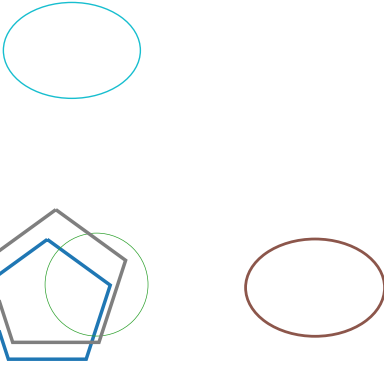[{"shape": "pentagon", "thickness": 2.5, "radius": 0.86, "center": [0.123, 0.206]}, {"shape": "circle", "thickness": 0.5, "radius": 0.67, "center": [0.251, 0.261]}, {"shape": "oval", "thickness": 2, "radius": 0.9, "center": [0.818, 0.253]}, {"shape": "pentagon", "thickness": 2.5, "radius": 0.95, "center": [0.145, 0.265]}, {"shape": "oval", "thickness": 1, "radius": 0.89, "center": [0.187, 0.869]}]